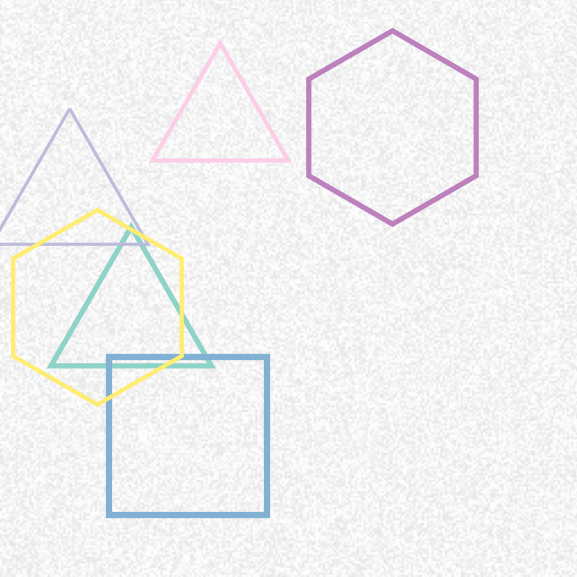[{"shape": "triangle", "thickness": 2.5, "radius": 0.8, "center": [0.227, 0.446]}, {"shape": "triangle", "thickness": 1.5, "radius": 0.78, "center": [0.121, 0.654]}, {"shape": "square", "thickness": 3, "radius": 0.68, "center": [0.326, 0.244]}, {"shape": "triangle", "thickness": 2, "radius": 0.68, "center": [0.381, 0.789]}, {"shape": "hexagon", "thickness": 2.5, "radius": 0.84, "center": [0.68, 0.778]}, {"shape": "hexagon", "thickness": 2, "radius": 0.84, "center": [0.169, 0.467]}]